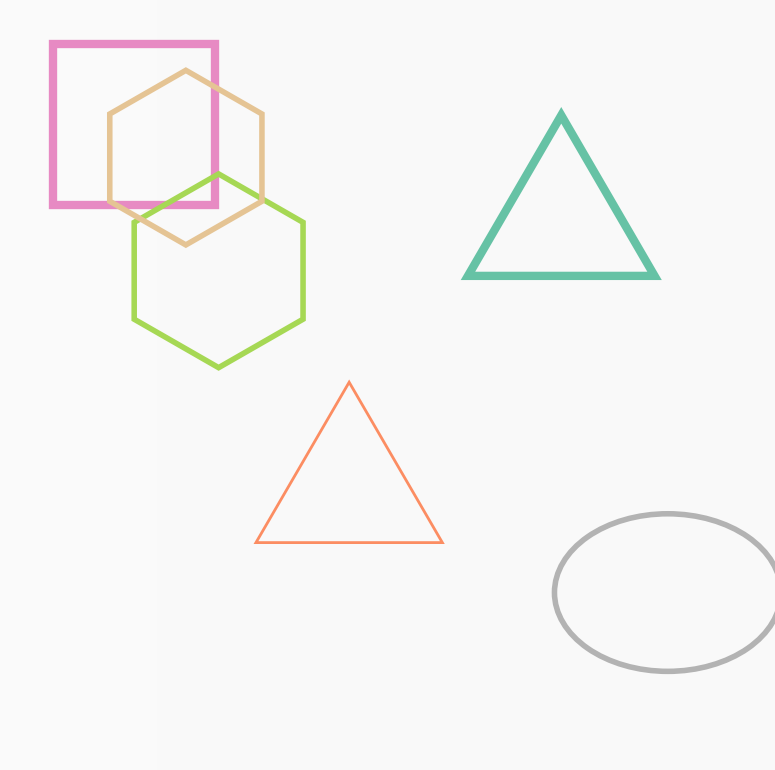[{"shape": "triangle", "thickness": 3, "radius": 0.7, "center": [0.724, 0.711]}, {"shape": "triangle", "thickness": 1, "radius": 0.69, "center": [0.451, 0.365]}, {"shape": "square", "thickness": 3, "radius": 0.52, "center": [0.172, 0.839]}, {"shape": "hexagon", "thickness": 2, "radius": 0.63, "center": [0.282, 0.648]}, {"shape": "hexagon", "thickness": 2, "radius": 0.57, "center": [0.24, 0.795]}, {"shape": "oval", "thickness": 2, "radius": 0.73, "center": [0.862, 0.23]}]